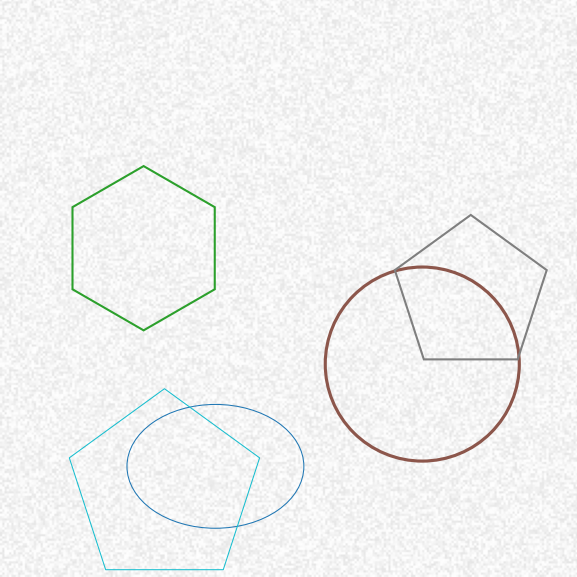[{"shape": "oval", "thickness": 0.5, "radius": 0.77, "center": [0.373, 0.192]}, {"shape": "hexagon", "thickness": 1, "radius": 0.71, "center": [0.249, 0.569]}, {"shape": "circle", "thickness": 1.5, "radius": 0.84, "center": [0.731, 0.369]}, {"shape": "pentagon", "thickness": 1, "radius": 0.69, "center": [0.815, 0.489]}, {"shape": "pentagon", "thickness": 0.5, "radius": 0.87, "center": [0.285, 0.153]}]